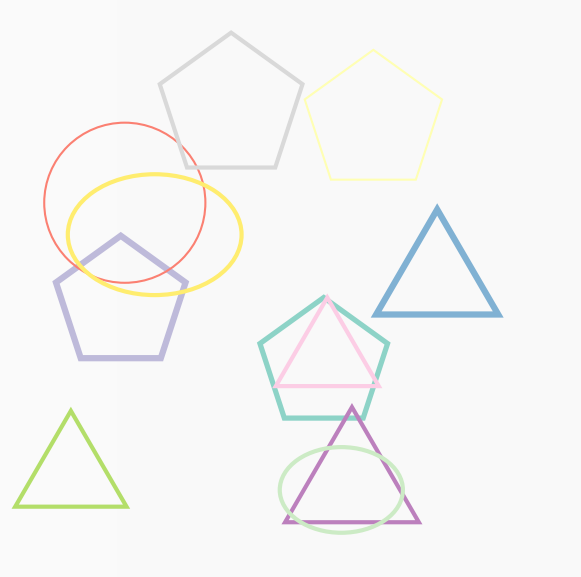[{"shape": "pentagon", "thickness": 2.5, "radius": 0.58, "center": [0.557, 0.369]}, {"shape": "pentagon", "thickness": 1, "radius": 0.62, "center": [0.642, 0.789]}, {"shape": "pentagon", "thickness": 3, "radius": 0.59, "center": [0.208, 0.474]}, {"shape": "circle", "thickness": 1, "radius": 0.69, "center": [0.215, 0.648]}, {"shape": "triangle", "thickness": 3, "radius": 0.61, "center": [0.752, 0.515]}, {"shape": "triangle", "thickness": 2, "radius": 0.55, "center": [0.122, 0.177]}, {"shape": "triangle", "thickness": 2, "radius": 0.51, "center": [0.563, 0.382]}, {"shape": "pentagon", "thickness": 2, "radius": 0.65, "center": [0.398, 0.813]}, {"shape": "triangle", "thickness": 2, "radius": 0.66, "center": [0.606, 0.161]}, {"shape": "oval", "thickness": 2, "radius": 0.53, "center": [0.587, 0.151]}, {"shape": "oval", "thickness": 2, "radius": 0.75, "center": [0.266, 0.593]}]